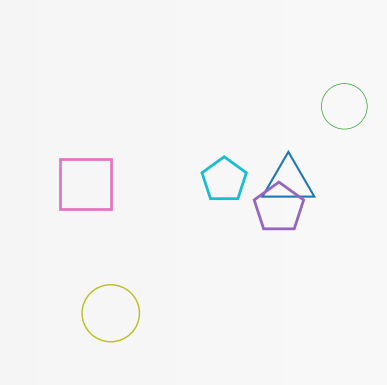[{"shape": "triangle", "thickness": 1.5, "radius": 0.39, "center": [0.744, 0.528]}, {"shape": "circle", "thickness": 0.5, "radius": 0.3, "center": [0.889, 0.724]}, {"shape": "pentagon", "thickness": 2, "radius": 0.34, "center": [0.72, 0.46]}, {"shape": "square", "thickness": 2, "radius": 0.32, "center": [0.221, 0.522]}, {"shape": "circle", "thickness": 1, "radius": 0.37, "center": [0.286, 0.186]}, {"shape": "pentagon", "thickness": 2, "radius": 0.3, "center": [0.579, 0.533]}]